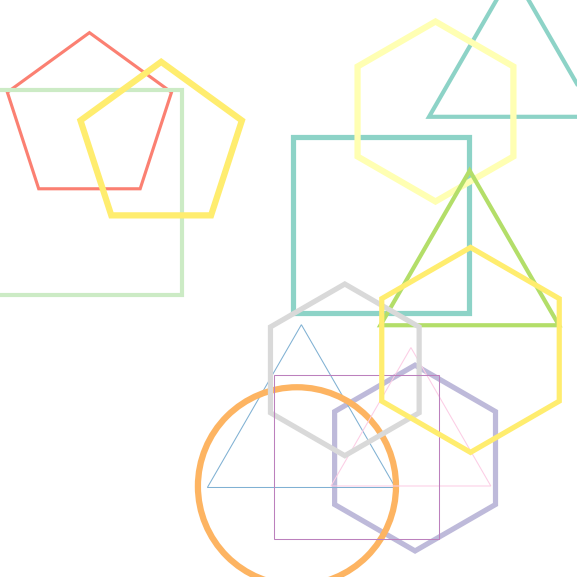[{"shape": "triangle", "thickness": 2, "radius": 0.83, "center": [0.887, 0.88]}, {"shape": "square", "thickness": 2.5, "radius": 0.76, "center": [0.659, 0.609]}, {"shape": "hexagon", "thickness": 3, "radius": 0.78, "center": [0.754, 0.806]}, {"shape": "hexagon", "thickness": 2.5, "radius": 0.8, "center": [0.719, 0.206]}, {"shape": "pentagon", "thickness": 1.5, "radius": 0.75, "center": [0.155, 0.793]}, {"shape": "triangle", "thickness": 0.5, "radius": 0.94, "center": [0.522, 0.249]}, {"shape": "circle", "thickness": 3, "radius": 0.86, "center": [0.514, 0.157]}, {"shape": "triangle", "thickness": 2, "radius": 0.89, "center": [0.813, 0.525]}, {"shape": "triangle", "thickness": 0.5, "radius": 0.8, "center": [0.712, 0.237]}, {"shape": "hexagon", "thickness": 2.5, "radius": 0.74, "center": [0.597, 0.359]}, {"shape": "square", "thickness": 0.5, "radius": 0.71, "center": [0.617, 0.208]}, {"shape": "square", "thickness": 2, "radius": 0.89, "center": [0.137, 0.666]}, {"shape": "hexagon", "thickness": 2.5, "radius": 0.89, "center": [0.815, 0.393]}, {"shape": "pentagon", "thickness": 3, "radius": 0.73, "center": [0.279, 0.745]}]